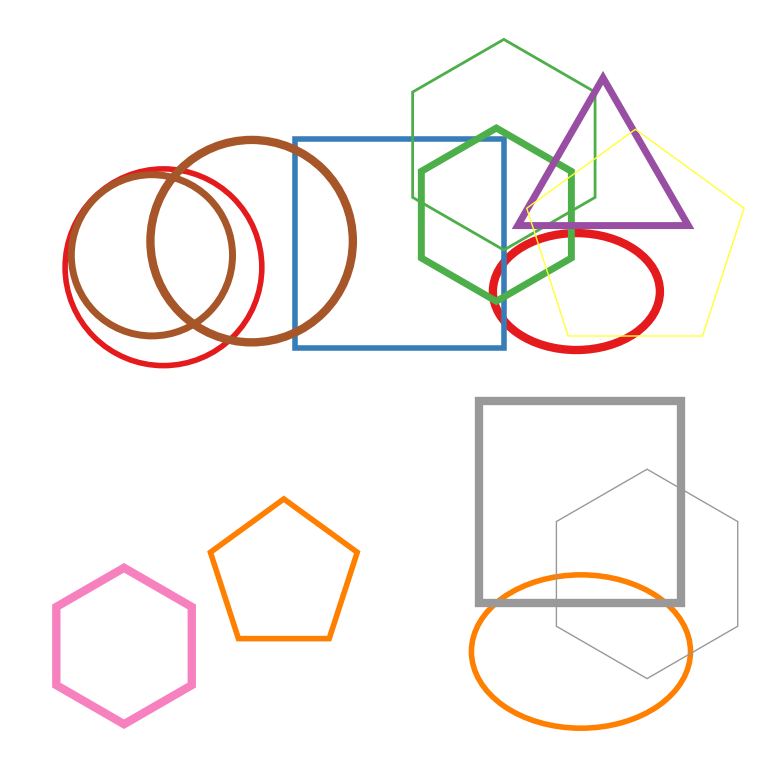[{"shape": "oval", "thickness": 3, "radius": 0.54, "center": [0.749, 0.621]}, {"shape": "circle", "thickness": 2, "radius": 0.64, "center": [0.212, 0.653]}, {"shape": "square", "thickness": 2, "radius": 0.68, "center": [0.519, 0.684]}, {"shape": "hexagon", "thickness": 1, "radius": 0.68, "center": [0.654, 0.812]}, {"shape": "hexagon", "thickness": 2.5, "radius": 0.56, "center": [0.645, 0.721]}, {"shape": "triangle", "thickness": 2.5, "radius": 0.64, "center": [0.783, 0.771]}, {"shape": "oval", "thickness": 2, "radius": 0.71, "center": [0.754, 0.154]}, {"shape": "pentagon", "thickness": 2, "radius": 0.5, "center": [0.369, 0.252]}, {"shape": "pentagon", "thickness": 0.5, "radius": 0.74, "center": [0.825, 0.684]}, {"shape": "circle", "thickness": 3, "radius": 0.66, "center": [0.327, 0.687]}, {"shape": "circle", "thickness": 2.5, "radius": 0.52, "center": [0.197, 0.668]}, {"shape": "hexagon", "thickness": 3, "radius": 0.51, "center": [0.161, 0.161]}, {"shape": "hexagon", "thickness": 0.5, "radius": 0.68, "center": [0.84, 0.255]}, {"shape": "square", "thickness": 3, "radius": 0.66, "center": [0.753, 0.348]}]